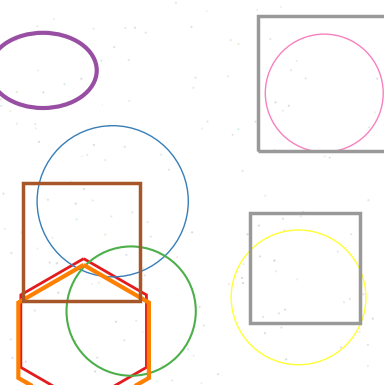[{"shape": "hexagon", "thickness": 2, "radius": 0.94, "center": [0.217, 0.14]}, {"shape": "circle", "thickness": 1, "radius": 0.98, "center": [0.293, 0.477]}, {"shape": "circle", "thickness": 1.5, "radius": 0.84, "center": [0.341, 0.192]}, {"shape": "oval", "thickness": 3, "radius": 0.7, "center": [0.112, 0.817]}, {"shape": "hexagon", "thickness": 3, "radius": 0.98, "center": [0.217, 0.116]}, {"shape": "circle", "thickness": 1, "radius": 0.87, "center": [0.775, 0.228]}, {"shape": "square", "thickness": 2.5, "radius": 0.77, "center": [0.212, 0.371]}, {"shape": "circle", "thickness": 1, "radius": 0.77, "center": [0.842, 0.758]}, {"shape": "square", "thickness": 2.5, "radius": 0.87, "center": [0.845, 0.783]}, {"shape": "square", "thickness": 2.5, "radius": 0.72, "center": [0.792, 0.303]}]